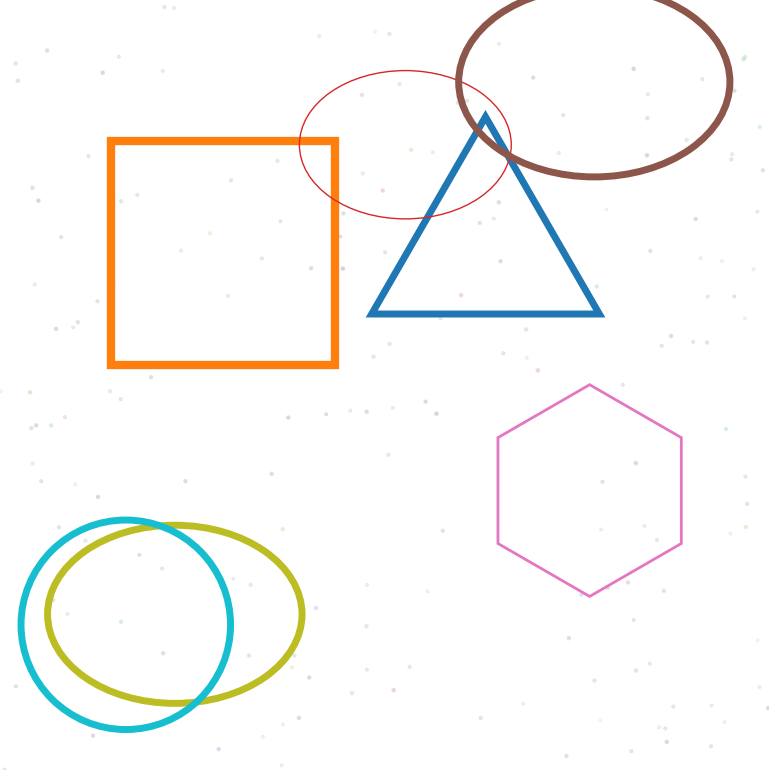[{"shape": "triangle", "thickness": 2.5, "radius": 0.85, "center": [0.631, 0.678]}, {"shape": "square", "thickness": 3, "radius": 0.73, "center": [0.29, 0.671]}, {"shape": "oval", "thickness": 0.5, "radius": 0.69, "center": [0.526, 0.812]}, {"shape": "oval", "thickness": 2.5, "radius": 0.88, "center": [0.772, 0.894]}, {"shape": "hexagon", "thickness": 1, "radius": 0.69, "center": [0.766, 0.363]}, {"shape": "oval", "thickness": 2.5, "radius": 0.83, "center": [0.227, 0.202]}, {"shape": "circle", "thickness": 2.5, "radius": 0.68, "center": [0.163, 0.189]}]